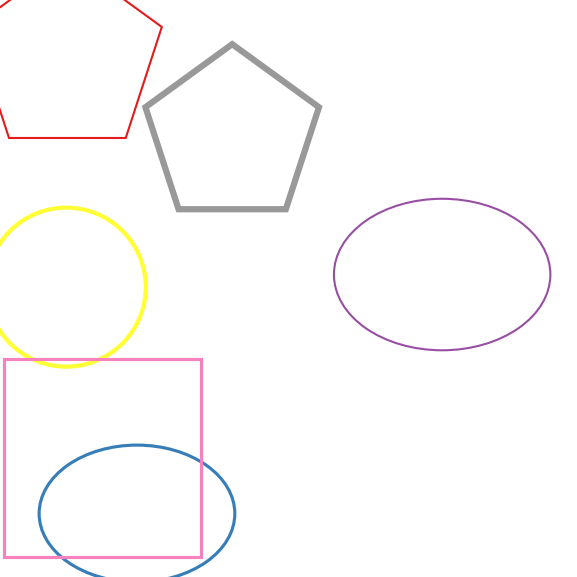[{"shape": "pentagon", "thickness": 1, "radius": 0.86, "center": [0.117, 0.899]}, {"shape": "oval", "thickness": 1.5, "radius": 0.85, "center": [0.237, 0.11]}, {"shape": "oval", "thickness": 1, "radius": 0.94, "center": [0.766, 0.524]}, {"shape": "circle", "thickness": 2, "radius": 0.69, "center": [0.115, 0.502]}, {"shape": "square", "thickness": 1.5, "radius": 0.86, "center": [0.177, 0.206]}, {"shape": "pentagon", "thickness": 3, "radius": 0.79, "center": [0.402, 0.765]}]